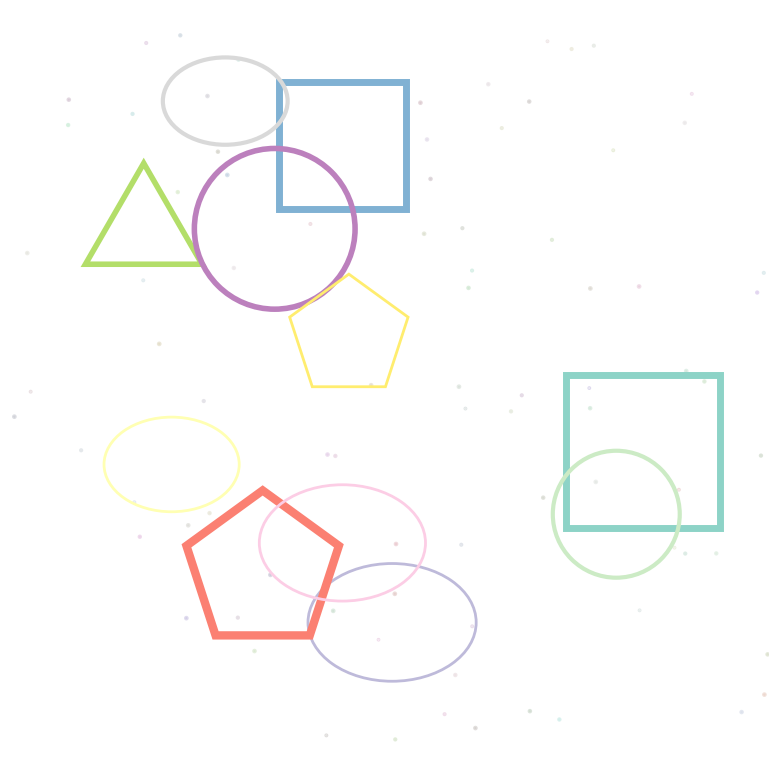[{"shape": "square", "thickness": 2.5, "radius": 0.5, "center": [0.835, 0.414]}, {"shape": "oval", "thickness": 1, "radius": 0.44, "center": [0.223, 0.397]}, {"shape": "oval", "thickness": 1, "radius": 0.55, "center": [0.509, 0.192]}, {"shape": "pentagon", "thickness": 3, "radius": 0.52, "center": [0.341, 0.259]}, {"shape": "square", "thickness": 2.5, "radius": 0.41, "center": [0.445, 0.811]}, {"shape": "triangle", "thickness": 2, "radius": 0.44, "center": [0.187, 0.701]}, {"shape": "oval", "thickness": 1, "radius": 0.54, "center": [0.445, 0.295]}, {"shape": "oval", "thickness": 1.5, "radius": 0.41, "center": [0.293, 0.869]}, {"shape": "circle", "thickness": 2, "radius": 0.52, "center": [0.357, 0.703]}, {"shape": "circle", "thickness": 1.5, "radius": 0.41, "center": [0.8, 0.332]}, {"shape": "pentagon", "thickness": 1, "radius": 0.4, "center": [0.453, 0.563]}]